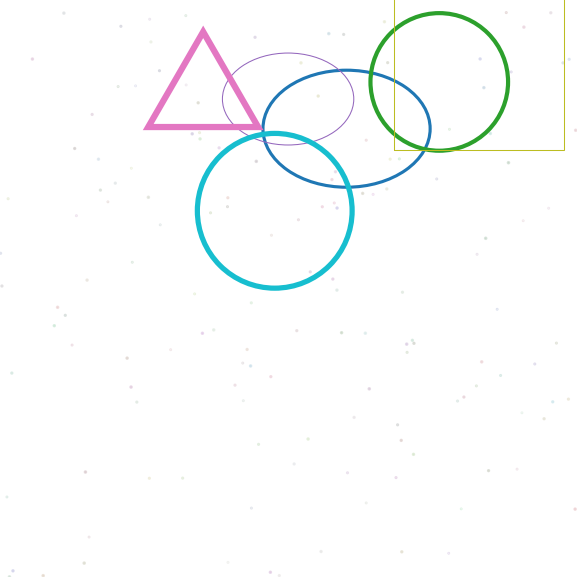[{"shape": "oval", "thickness": 1.5, "radius": 0.72, "center": [0.6, 0.776]}, {"shape": "circle", "thickness": 2, "radius": 0.6, "center": [0.761, 0.857]}, {"shape": "oval", "thickness": 0.5, "radius": 0.57, "center": [0.499, 0.828]}, {"shape": "triangle", "thickness": 3, "radius": 0.55, "center": [0.352, 0.834]}, {"shape": "square", "thickness": 0.5, "radius": 0.74, "center": [0.83, 0.886]}, {"shape": "circle", "thickness": 2.5, "radius": 0.67, "center": [0.476, 0.634]}]